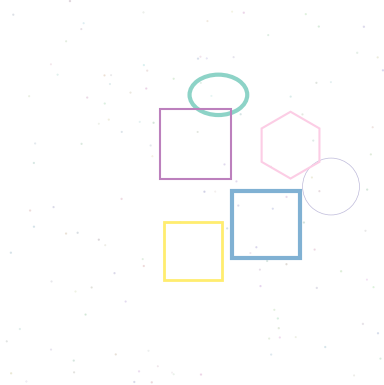[{"shape": "oval", "thickness": 3, "radius": 0.37, "center": [0.567, 0.754]}, {"shape": "circle", "thickness": 0.5, "radius": 0.37, "center": [0.86, 0.516]}, {"shape": "square", "thickness": 3, "radius": 0.44, "center": [0.691, 0.416]}, {"shape": "hexagon", "thickness": 1.5, "radius": 0.43, "center": [0.755, 0.623]}, {"shape": "square", "thickness": 1.5, "radius": 0.46, "center": [0.508, 0.626]}, {"shape": "square", "thickness": 2, "radius": 0.38, "center": [0.502, 0.348]}]